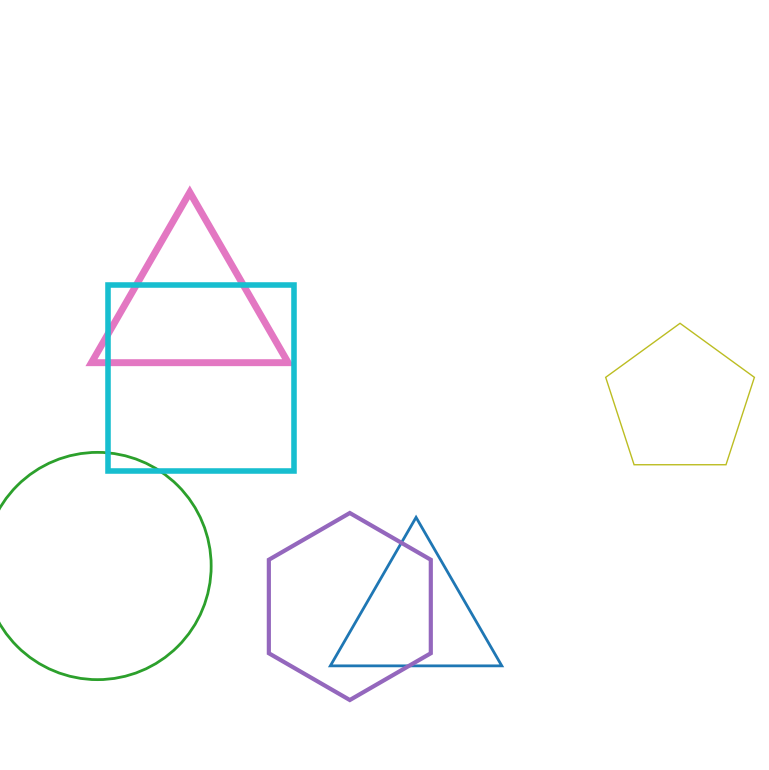[{"shape": "triangle", "thickness": 1, "radius": 0.64, "center": [0.54, 0.2]}, {"shape": "circle", "thickness": 1, "radius": 0.74, "center": [0.127, 0.265]}, {"shape": "hexagon", "thickness": 1.5, "radius": 0.61, "center": [0.454, 0.212]}, {"shape": "triangle", "thickness": 2.5, "radius": 0.74, "center": [0.246, 0.603]}, {"shape": "pentagon", "thickness": 0.5, "radius": 0.51, "center": [0.883, 0.479]}, {"shape": "square", "thickness": 2, "radius": 0.6, "center": [0.261, 0.509]}]